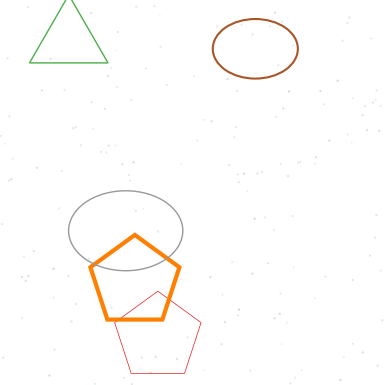[{"shape": "pentagon", "thickness": 0.5, "radius": 0.59, "center": [0.41, 0.126]}, {"shape": "triangle", "thickness": 1, "radius": 0.59, "center": [0.179, 0.895]}, {"shape": "pentagon", "thickness": 3, "radius": 0.61, "center": [0.35, 0.268]}, {"shape": "oval", "thickness": 1.5, "radius": 0.55, "center": [0.663, 0.873]}, {"shape": "oval", "thickness": 1, "radius": 0.74, "center": [0.327, 0.401]}]